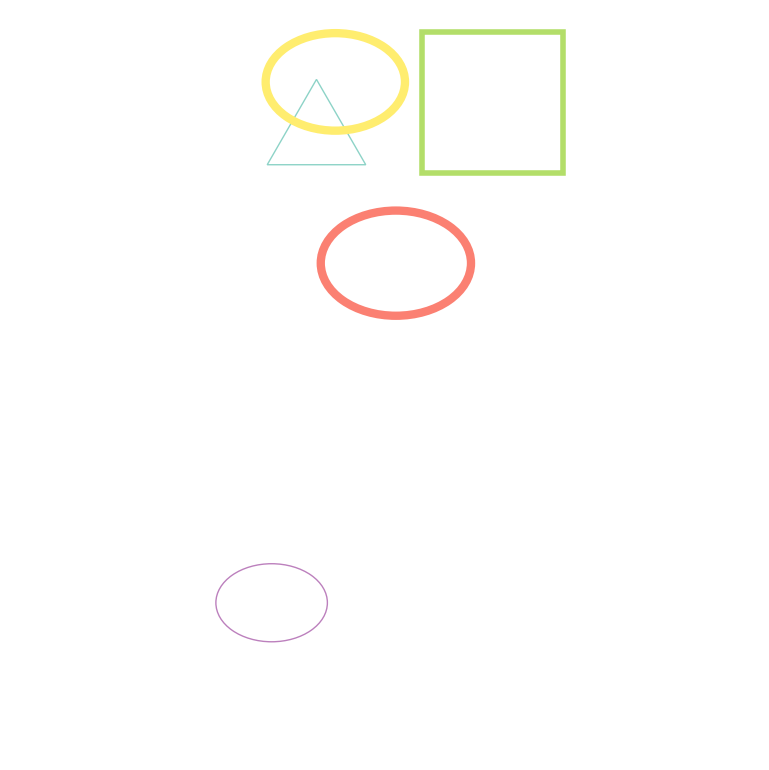[{"shape": "triangle", "thickness": 0.5, "radius": 0.37, "center": [0.411, 0.823]}, {"shape": "oval", "thickness": 3, "radius": 0.49, "center": [0.514, 0.658]}, {"shape": "square", "thickness": 2, "radius": 0.46, "center": [0.64, 0.867]}, {"shape": "oval", "thickness": 0.5, "radius": 0.36, "center": [0.353, 0.217]}, {"shape": "oval", "thickness": 3, "radius": 0.45, "center": [0.435, 0.894]}]